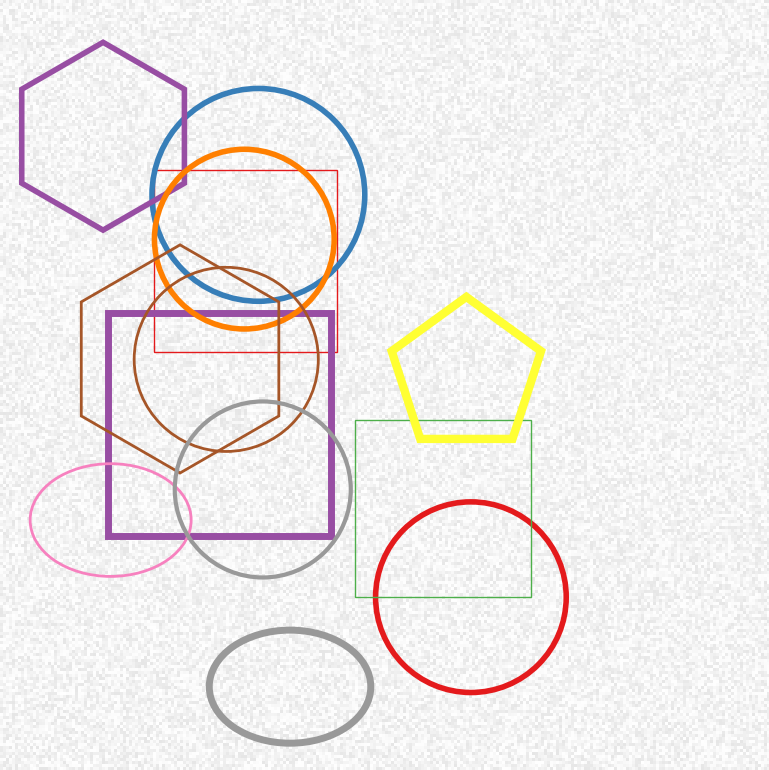[{"shape": "circle", "thickness": 2, "radius": 0.62, "center": [0.612, 0.224]}, {"shape": "square", "thickness": 0.5, "radius": 0.59, "center": [0.319, 0.661]}, {"shape": "circle", "thickness": 2, "radius": 0.69, "center": [0.336, 0.747]}, {"shape": "square", "thickness": 0.5, "radius": 0.57, "center": [0.575, 0.34]}, {"shape": "hexagon", "thickness": 2, "radius": 0.61, "center": [0.134, 0.823]}, {"shape": "square", "thickness": 2.5, "radius": 0.72, "center": [0.285, 0.449]}, {"shape": "circle", "thickness": 2, "radius": 0.58, "center": [0.317, 0.689]}, {"shape": "pentagon", "thickness": 3, "radius": 0.51, "center": [0.606, 0.512]}, {"shape": "circle", "thickness": 1, "radius": 0.6, "center": [0.294, 0.533]}, {"shape": "hexagon", "thickness": 1, "radius": 0.74, "center": [0.234, 0.534]}, {"shape": "oval", "thickness": 1, "radius": 0.52, "center": [0.144, 0.325]}, {"shape": "circle", "thickness": 1.5, "radius": 0.57, "center": [0.341, 0.364]}, {"shape": "oval", "thickness": 2.5, "radius": 0.52, "center": [0.377, 0.108]}]